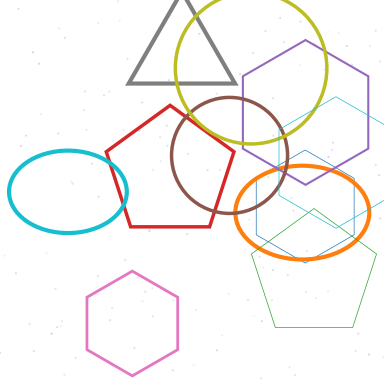[{"shape": "hexagon", "thickness": 0.5, "radius": 0.73, "center": [0.793, 0.464]}, {"shape": "oval", "thickness": 3, "radius": 0.87, "center": [0.785, 0.448]}, {"shape": "pentagon", "thickness": 0.5, "radius": 0.85, "center": [0.816, 0.288]}, {"shape": "pentagon", "thickness": 2.5, "radius": 0.87, "center": [0.442, 0.552]}, {"shape": "hexagon", "thickness": 1.5, "radius": 0.94, "center": [0.794, 0.708]}, {"shape": "circle", "thickness": 2.5, "radius": 0.75, "center": [0.596, 0.596]}, {"shape": "hexagon", "thickness": 2, "radius": 0.68, "center": [0.344, 0.16]}, {"shape": "triangle", "thickness": 3, "radius": 0.8, "center": [0.472, 0.863]}, {"shape": "circle", "thickness": 2.5, "radius": 0.98, "center": [0.652, 0.823]}, {"shape": "hexagon", "thickness": 0.5, "radius": 0.85, "center": [0.873, 0.578]}, {"shape": "oval", "thickness": 3, "radius": 0.76, "center": [0.176, 0.502]}]